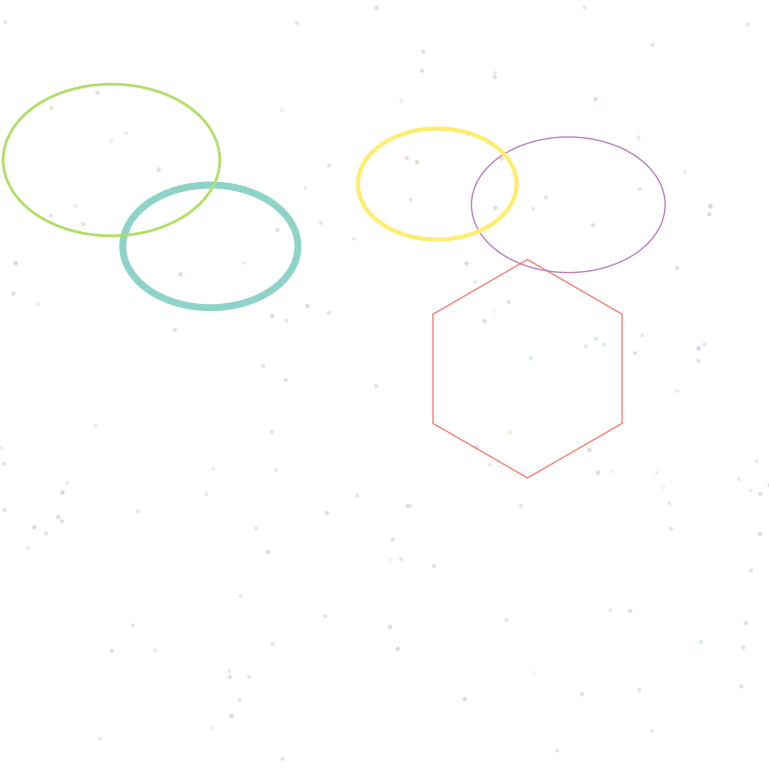[{"shape": "oval", "thickness": 2.5, "radius": 0.57, "center": [0.273, 0.68]}, {"shape": "hexagon", "thickness": 0.5, "radius": 0.71, "center": [0.685, 0.521]}, {"shape": "oval", "thickness": 1, "radius": 0.7, "center": [0.145, 0.792]}, {"shape": "oval", "thickness": 0.5, "radius": 0.63, "center": [0.738, 0.734]}, {"shape": "oval", "thickness": 1.5, "radius": 0.52, "center": [0.568, 0.761]}]